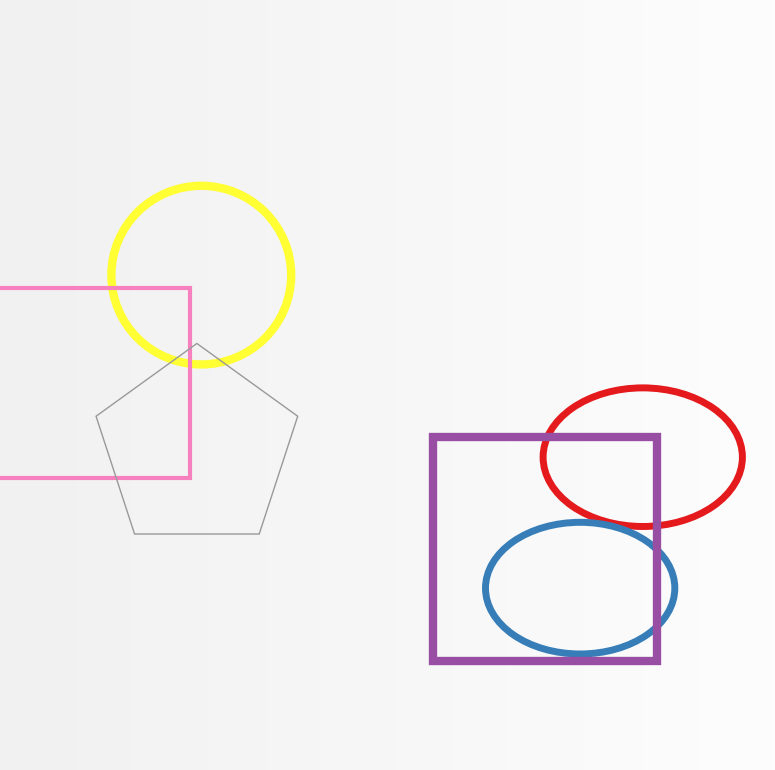[{"shape": "oval", "thickness": 2.5, "radius": 0.64, "center": [0.829, 0.406]}, {"shape": "oval", "thickness": 2.5, "radius": 0.61, "center": [0.749, 0.236]}, {"shape": "square", "thickness": 3, "radius": 0.72, "center": [0.703, 0.287]}, {"shape": "circle", "thickness": 3, "radius": 0.58, "center": [0.26, 0.643]}, {"shape": "square", "thickness": 1.5, "radius": 0.62, "center": [0.122, 0.502]}, {"shape": "pentagon", "thickness": 0.5, "radius": 0.68, "center": [0.254, 0.417]}]